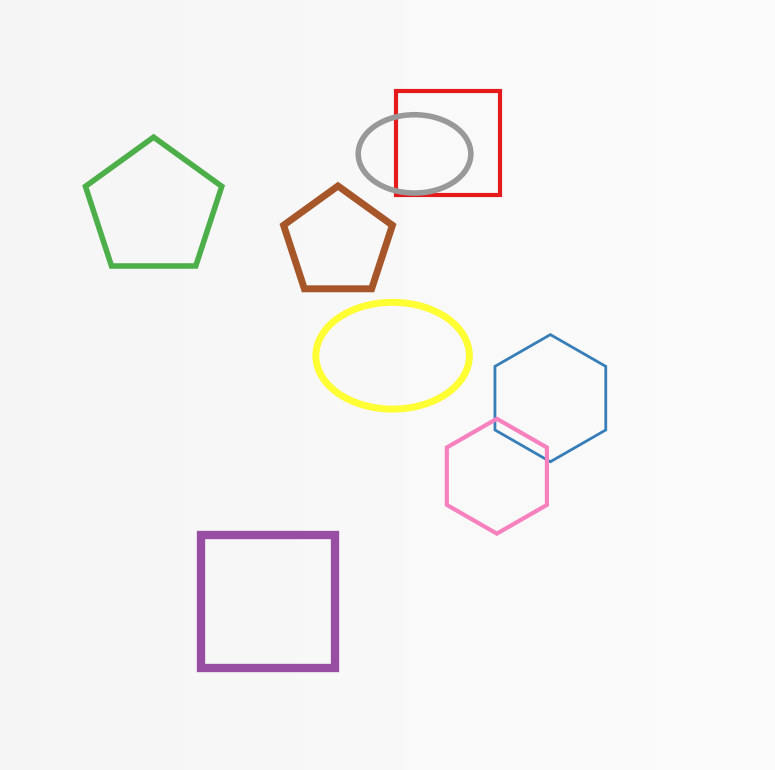[{"shape": "square", "thickness": 1.5, "radius": 0.34, "center": [0.578, 0.814]}, {"shape": "hexagon", "thickness": 1, "radius": 0.41, "center": [0.71, 0.483]}, {"shape": "pentagon", "thickness": 2, "radius": 0.46, "center": [0.198, 0.729]}, {"shape": "square", "thickness": 3, "radius": 0.43, "center": [0.346, 0.219]}, {"shape": "oval", "thickness": 2.5, "radius": 0.5, "center": [0.507, 0.538]}, {"shape": "pentagon", "thickness": 2.5, "radius": 0.37, "center": [0.436, 0.685]}, {"shape": "hexagon", "thickness": 1.5, "radius": 0.37, "center": [0.641, 0.382]}, {"shape": "oval", "thickness": 2, "radius": 0.36, "center": [0.535, 0.8]}]